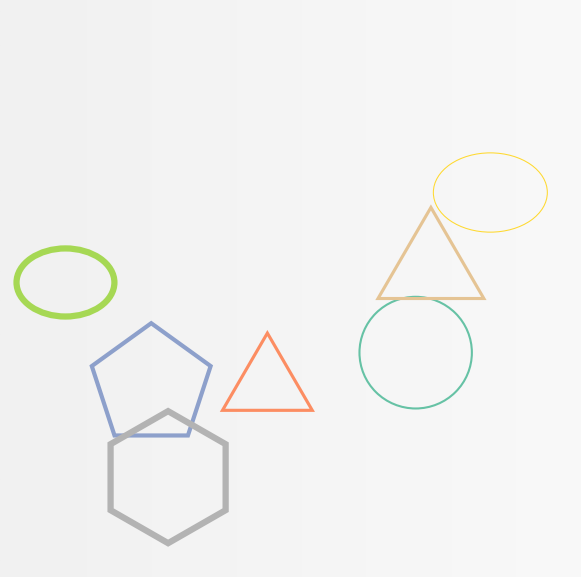[{"shape": "circle", "thickness": 1, "radius": 0.48, "center": [0.715, 0.388]}, {"shape": "triangle", "thickness": 1.5, "radius": 0.45, "center": [0.46, 0.333]}, {"shape": "pentagon", "thickness": 2, "radius": 0.54, "center": [0.26, 0.332]}, {"shape": "oval", "thickness": 3, "radius": 0.42, "center": [0.113, 0.51]}, {"shape": "oval", "thickness": 0.5, "radius": 0.49, "center": [0.844, 0.666]}, {"shape": "triangle", "thickness": 1.5, "radius": 0.53, "center": [0.741, 0.535]}, {"shape": "hexagon", "thickness": 3, "radius": 0.57, "center": [0.289, 0.173]}]